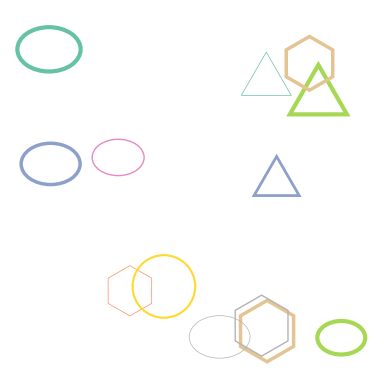[{"shape": "triangle", "thickness": 0.5, "radius": 0.37, "center": [0.692, 0.79]}, {"shape": "oval", "thickness": 3, "radius": 0.41, "center": [0.127, 0.872]}, {"shape": "hexagon", "thickness": 0.5, "radius": 0.33, "center": [0.337, 0.245]}, {"shape": "oval", "thickness": 2.5, "radius": 0.38, "center": [0.131, 0.574]}, {"shape": "triangle", "thickness": 2, "radius": 0.34, "center": [0.718, 0.526]}, {"shape": "oval", "thickness": 1, "radius": 0.34, "center": [0.307, 0.591]}, {"shape": "oval", "thickness": 3, "radius": 0.31, "center": [0.886, 0.123]}, {"shape": "triangle", "thickness": 3, "radius": 0.43, "center": [0.827, 0.746]}, {"shape": "circle", "thickness": 1.5, "radius": 0.41, "center": [0.426, 0.256]}, {"shape": "hexagon", "thickness": 2.5, "radius": 0.35, "center": [0.804, 0.835]}, {"shape": "hexagon", "thickness": 2.5, "radius": 0.4, "center": [0.694, 0.14]}, {"shape": "oval", "thickness": 0.5, "radius": 0.39, "center": [0.57, 0.125]}, {"shape": "hexagon", "thickness": 1, "radius": 0.4, "center": [0.679, 0.154]}]